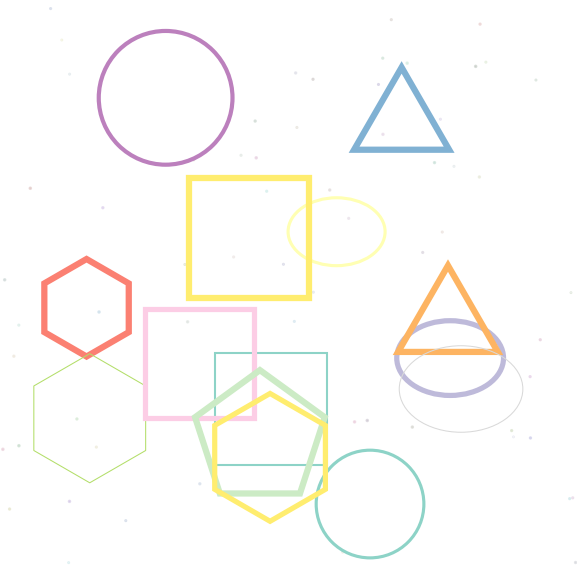[{"shape": "square", "thickness": 1, "radius": 0.48, "center": [0.47, 0.29]}, {"shape": "circle", "thickness": 1.5, "radius": 0.47, "center": [0.641, 0.126]}, {"shape": "oval", "thickness": 1.5, "radius": 0.42, "center": [0.583, 0.598]}, {"shape": "oval", "thickness": 2.5, "radius": 0.46, "center": [0.779, 0.379]}, {"shape": "hexagon", "thickness": 3, "radius": 0.42, "center": [0.15, 0.466]}, {"shape": "triangle", "thickness": 3, "radius": 0.48, "center": [0.695, 0.787]}, {"shape": "triangle", "thickness": 3, "radius": 0.5, "center": [0.776, 0.44]}, {"shape": "hexagon", "thickness": 0.5, "radius": 0.56, "center": [0.155, 0.275]}, {"shape": "square", "thickness": 2.5, "radius": 0.47, "center": [0.346, 0.369]}, {"shape": "oval", "thickness": 0.5, "radius": 0.54, "center": [0.798, 0.326]}, {"shape": "circle", "thickness": 2, "radius": 0.58, "center": [0.287, 0.83]}, {"shape": "pentagon", "thickness": 3, "radius": 0.59, "center": [0.45, 0.24]}, {"shape": "hexagon", "thickness": 2.5, "radius": 0.55, "center": [0.468, 0.207]}, {"shape": "square", "thickness": 3, "radius": 0.52, "center": [0.431, 0.586]}]